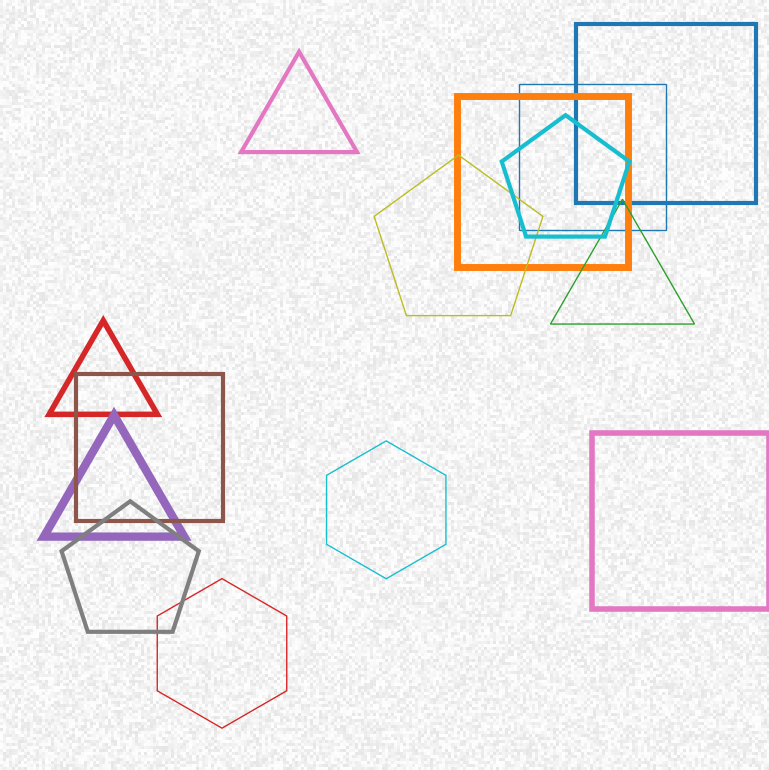[{"shape": "square", "thickness": 1.5, "radius": 0.58, "center": [0.865, 0.853]}, {"shape": "square", "thickness": 0.5, "radius": 0.48, "center": [0.77, 0.796]}, {"shape": "square", "thickness": 2.5, "radius": 0.55, "center": [0.705, 0.765]}, {"shape": "triangle", "thickness": 0.5, "radius": 0.54, "center": [0.808, 0.633]}, {"shape": "triangle", "thickness": 2, "radius": 0.41, "center": [0.134, 0.502]}, {"shape": "hexagon", "thickness": 0.5, "radius": 0.49, "center": [0.288, 0.151]}, {"shape": "triangle", "thickness": 3, "radius": 0.53, "center": [0.148, 0.356]}, {"shape": "square", "thickness": 1.5, "radius": 0.48, "center": [0.195, 0.419]}, {"shape": "square", "thickness": 2, "radius": 0.57, "center": [0.884, 0.323]}, {"shape": "triangle", "thickness": 1.5, "radius": 0.43, "center": [0.388, 0.846]}, {"shape": "pentagon", "thickness": 1.5, "radius": 0.47, "center": [0.169, 0.255]}, {"shape": "pentagon", "thickness": 0.5, "radius": 0.58, "center": [0.596, 0.683]}, {"shape": "hexagon", "thickness": 0.5, "radius": 0.45, "center": [0.502, 0.338]}, {"shape": "pentagon", "thickness": 1.5, "radius": 0.44, "center": [0.735, 0.763]}]